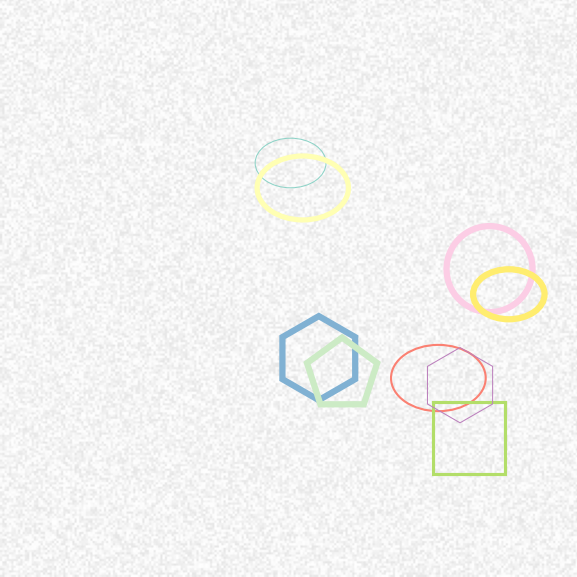[{"shape": "oval", "thickness": 0.5, "radius": 0.31, "center": [0.503, 0.717]}, {"shape": "oval", "thickness": 2.5, "radius": 0.4, "center": [0.524, 0.674]}, {"shape": "oval", "thickness": 1, "radius": 0.41, "center": [0.759, 0.345]}, {"shape": "hexagon", "thickness": 3, "radius": 0.36, "center": [0.552, 0.379]}, {"shape": "square", "thickness": 1.5, "radius": 0.31, "center": [0.812, 0.241]}, {"shape": "circle", "thickness": 3, "radius": 0.37, "center": [0.848, 0.533]}, {"shape": "hexagon", "thickness": 0.5, "radius": 0.33, "center": [0.797, 0.332]}, {"shape": "pentagon", "thickness": 3, "radius": 0.32, "center": [0.592, 0.351]}, {"shape": "oval", "thickness": 3, "radius": 0.31, "center": [0.881, 0.49]}]